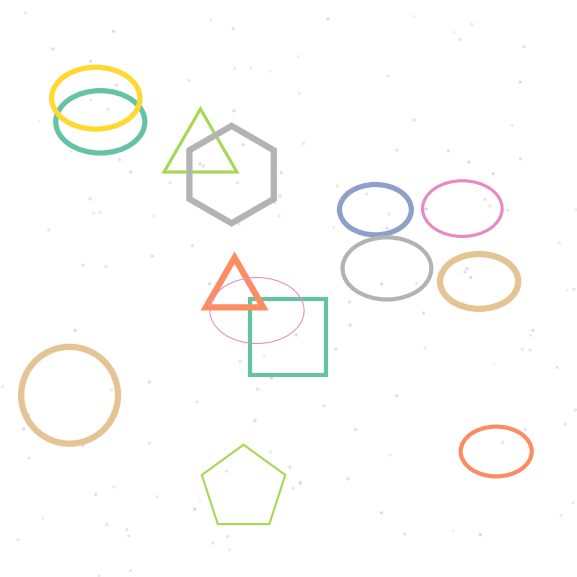[{"shape": "square", "thickness": 2, "radius": 0.33, "center": [0.498, 0.416]}, {"shape": "oval", "thickness": 2.5, "radius": 0.39, "center": [0.174, 0.788]}, {"shape": "oval", "thickness": 2, "radius": 0.31, "center": [0.859, 0.217]}, {"shape": "triangle", "thickness": 3, "radius": 0.29, "center": [0.406, 0.496]}, {"shape": "oval", "thickness": 2.5, "radius": 0.31, "center": [0.65, 0.636]}, {"shape": "oval", "thickness": 1.5, "radius": 0.34, "center": [0.801, 0.638]}, {"shape": "oval", "thickness": 0.5, "radius": 0.41, "center": [0.445, 0.461]}, {"shape": "pentagon", "thickness": 1, "radius": 0.38, "center": [0.422, 0.153]}, {"shape": "triangle", "thickness": 1.5, "radius": 0.36, "center": [0.347, 0.738]}, {"shape": "oval", "thickness": 2.5, "radius": 0.38, "center": [0.166, 0.829]}, {"shape": "oval", "thickness": 3, "radius": 0.34, "center": [0.83, 0.512]}, {"shape": "circle", "thickness": 3, "radius": 0.42, "center": [0.12, 0.315]}, {"shape": "oval", "thickness": 2, "radius": 0.38, "center": [0.67, 0.534]}, {"shape": "hexagon", "thickness": 3, "radius": 0.42, "center": [0.401, 0.697]}]